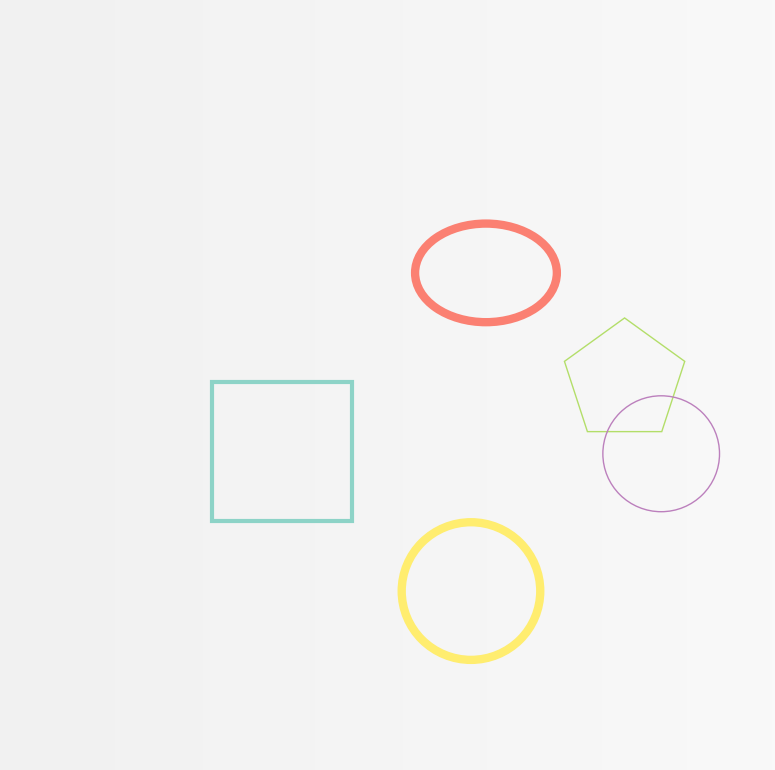[{"shape": "square", "thickness": 1.5, "radius": 0.45, "center": [0.364, 0.413]}, {"shape": "oval", "thickness": 3, "radius": 0.46, "center": [0.627, 0.646]}, {"shape": "pentagon", "thickness": 0.5, "radius": 0.41, "center": [0.806, 0.505]}, {"shape": "circle", "thickness": 0.5, "radius": 0.38, "center": [0.853, 0.411]}, {"shape": "circle", "thickness": 3, "radius": 0.45, "center": [0.608, 0.232]}]